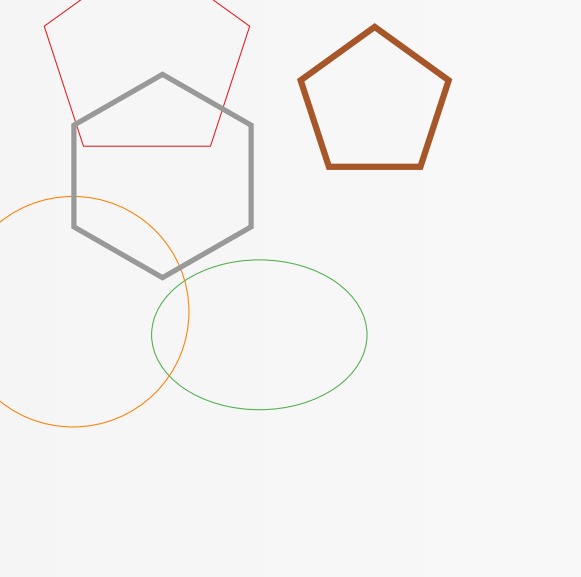[{"shape": "pentagon", "thickness": 0.5, "radius": 0.93, "center": [0.253, 0.896]}, {"shape": "oval", "thickness": 0.5, "radius": 0.93, "center": [0.446, 0.419]}, {"shape": "circle", "thickness": 0.5, "radius": 1.0, "center": [0.126, 0.459]}, {"shape": "pentagon", "thickness": 3, "radius": 0.67, "center": [0.645, 0.819]}, {"shape": "hexagon", "thickness": 2.5, "radius": 0.88, "center": [0.28, 0.694]}]